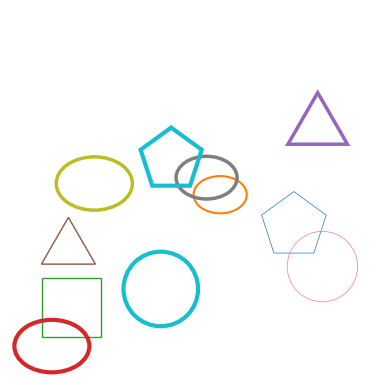[{"shape": "pentagon", "thickness": 0.5, "radius": 0.44, "center": [0.763, 0.414]}, {"shape": "oval", "thickness": 1.5, "radius": 0.35, "center": [0.572, 0.494]}, {"shape": "square", "thickness": 1, "radius": 0.38, "center": [0.186, 0.2]}, {"shape": "oval", "thickness": 3, "radius": 0.49, "center": [0.135, 0.101]}, {"shape": "triangle", "thickness": 2.5, "radius": 0.45, "center": [0.825, 0.67]}, {"shape": "triangle", "thickness": 1, "radius": 0.4, "center": [0.178, 0.354]}, {"shape": "circle", "thickness": 0.5, "radius": 0.46, "center": [0.837, 0.308]}, {"shape": "oval", "thickness": 2.5, "radius": 0.4, "center": [0.537, 0.539]}, {"shape": "oval", "thickness": 2.5, "radius": 0.49, "center": [0.245, 0.523]}, {"shape": "circle", "thickness": 3, "radius": 0.48, "center": [0.418, 0.249]}, {"shape": "pentagon", "thickness": 3, "radius": 0.42, "center": [0.445, 0.585]}]